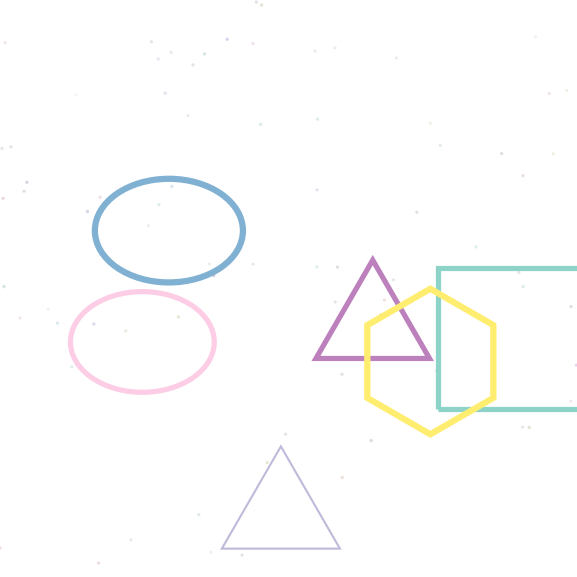[{"shape": "square", "thickness": 2.5, "radius": 0.61, "center": [0.882, 0.413]}, {"shape": "triangle", "thickness": 1, "radius": 0.59, "center": [0.486, 0.108]}, {"shape": "oval", "thickness": 3, "radius": 0.64, "center": [0.292, 0.6]}, {"shape": "oval", "thickness": 2.5, "radius": 0.62, "center": [0.246, 0.407]}, {"shape": "triangle", "thickness": 2.5, "radius": 0.57, "center": [0.645, 0.435]}, {"shape": "hexagon", "thickness": 3, "radius": 0.63, "center": [0.745, 0.373]}]